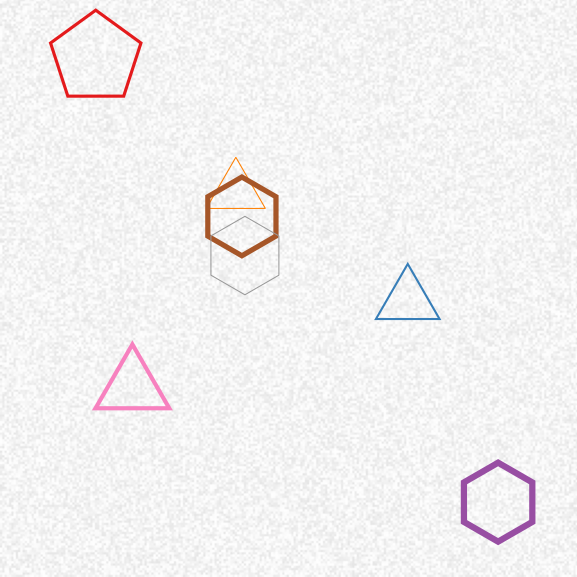[{"shape": "pentagon", "thickness": 1.5, "radius": 0.41, "center": [0.166, 0.899]}, {"shape": "triangle", "thickness": 1, "radius": 0.32, "center": [0.706, 0.479]}, {"shape": "hexagon", "thickness": 3, "radius": 0.34, "center": [0.863, 0.13]}, {"shape": "triangle", "thickness": 0.5, "radius": 0.3, "center": [0.408, 0.668]}, {"shape": "hexagon", "thickness": 2.5, "radius": 0.34, "center": [0.419, 0.624]}, {"shape": "triangle", "thickness": 2, "radius": 0.37, "center": [0.229, 0.329]}, {"shape": "hexagon", "thickness": 0.5, "radius": 0.34, "center": [0.424, 0.557]}]